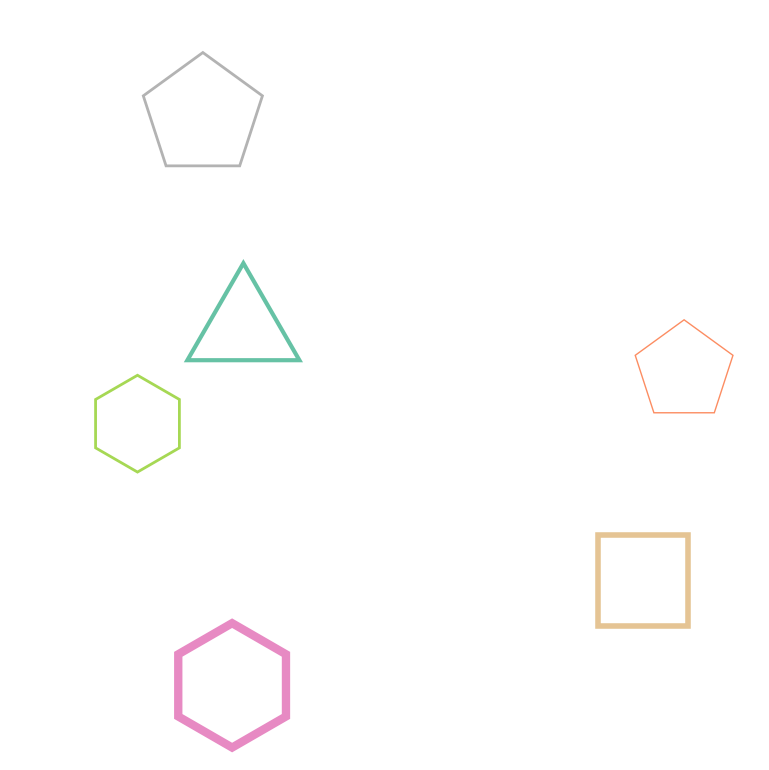[{"shape": "triangle", "thickness": 1.5, "radius": 0.42, "center": [0.316, 0.574]}, {"shape": "pentagon", "thickness": 0.5, "radius": 0.33, "center": [0.888, 0.518]}, {"shape": "hexagon", "thickness": 3, "radius": 0.4, "center": [0.301, 0.11]}, {"shape": "hexagon", "thickness": 1, "radius": 0.31, "center": [0.179, 0.45]}, {"shape": "square", "thickness": 2, "radius": 0.29, "center": [0.835, 0.246]}, {"shape": "pentagon", "thickness": 1, "radius": 0.41, "center": [0.263, 0.85]}]